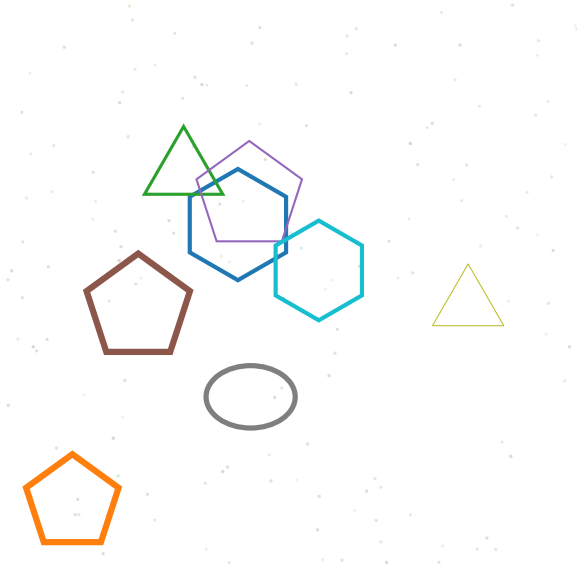[{"shape": "hexagon", "thickness": 2, "radius": 0.48, "center": [0.412, 0.61]}, {"shape": "pentagon", "thickness": 3, "radius": 0.42, "center": [0.125, 0.128]}, {"shape": "triangle", "thickness": 1.5, "radius": 0.39, "center": [0.318, 0.702]}, {"shape": "pentagon", "thickness": 1, "radius": 0.48, "center": [0.432, 0.659]}, {"shape": "pentagon", "thickness": 3, "radius": 0.47, "center": [0.239, 0.466]}, {"shape": "oval", "thickness": 2.5, "radius": 0.39, "center": [0.434, 0.312]}, {"shape": "triangle", "thickness": 0.5, "radius": 0.36, "center": [0.811, 0.471]}, {"shape": "hexagon", "thickness": 2, "radius": 0.43, "center": [0.552, 0.531]}]